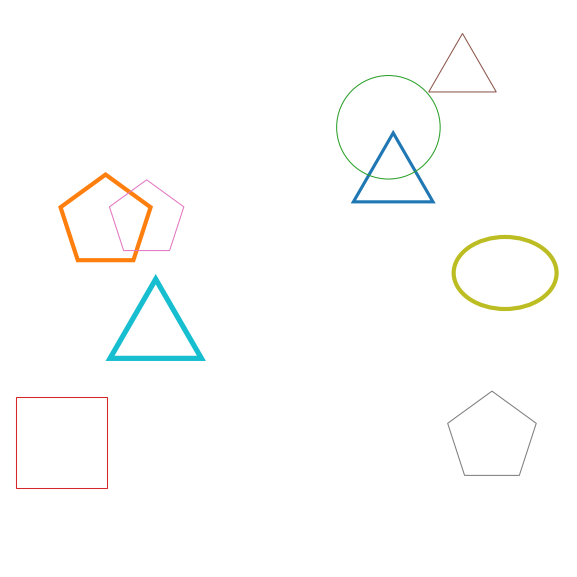[{"shape": "triangle", "thickness": 1.5, "radius": 0.4, "center": [0.681, 0.689]}, {"shape": "pentagon", "thickness": 2, "radius": 0.41, "center": [0.183, 0.615]}, {"shape": "circle", "thickness": 0.5, "radius": 0.45, "center": [0.673, 0.779]}, {"shape": "square", "thickness": 0.5, "radius": 0.39, "center": [0.107, 0.233]}, {"shape": "triangle", "thickness": 0.5, "radius": 0.34, "center": [0.801, 0.874]}, {"shape": "pentagon", "thickness": 0.5, "radius": 0.34, "center": [0.254, 0.62]}, {"shape": "pentagon", "thickness": 0.5, "radius": 0.4, "center": [0.852, 0.241]}, {"shape": "oval", "thickness": 2, "radius": 0.45, "center": [0.875, 0.526]}, {"shape": "triangle", "thickness": 2.5, "radius": 0.46, "center": [0.27, 0.424]}]